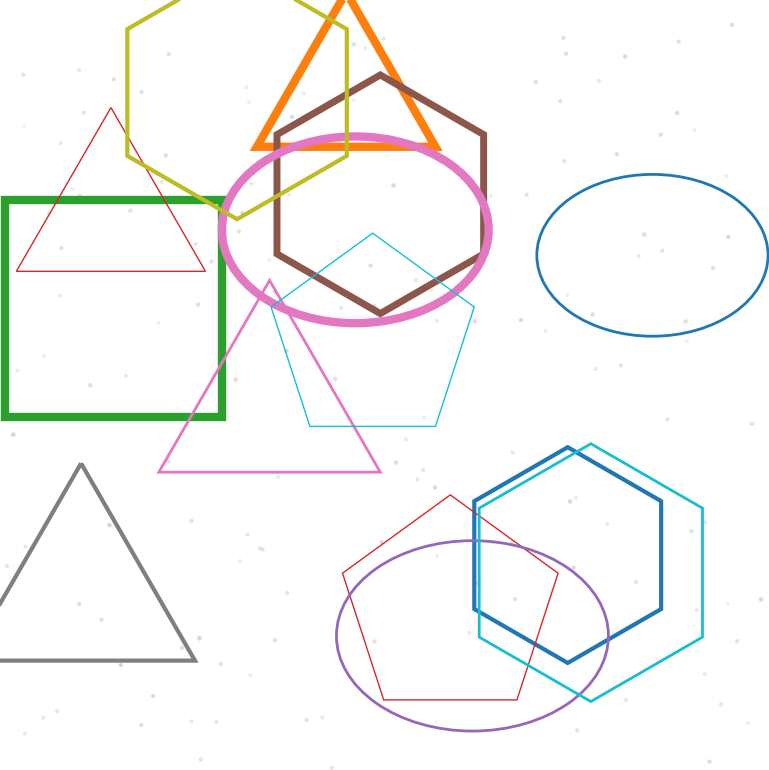[{"shape": "oval", "thickness": 1, "radius": 0.75, "center": [0.847, 0.668]}, {"shape": "hexagon", "thickness": 1.5, "radius": 0.7, "center": [0.737, 0.279]}, {"shape": "triangle", "thickness": 3, "radius": 0.67, "center": [0.45, 0.876]}, {"shape": "square", "thickness": 3, "radius": 0.7, "center": [0.147, 0.599]}, {"shape": "pentagon", "thickness": 0.5, "radius": 0.74, "center": [0.585, 0.21]}, {"shape": "triangle", "thickness": 0.5, "radius": 0.71, "center": [0.144, 0.719]}, {"shape": "oval", "thickness": 1, "radius": 0.88, "center": [0.614, 0.174]}, {"shape": "hexagon", "thickness": 2.5, "radius": 0.77, "center": [0.494, 0.748]}, {"shape": "triangle", "thickness": 1, "radius": 0.83, "center": [0.35, 0.47]}, {"shape": "oval", "thickness": 3, "radius": 0.87, "center": [0.461, 0.702]}, {"shape": "triangle", "thickness": 1.5, "radius": 0.85, "center": [0.105, 0.227]}, {"shape": "hexagon", "thickness": 1.5, "radius": 0.82, "center": [0.308, 0.88]}, {"shape": "hexagon", "thickness": 1, "radius": 0.84, "center": [0.767, 0.256]}, {"shape": "pentagon", "thickness": 0.5, "radius": 0.69, "center": [0.484, 0.558]}]